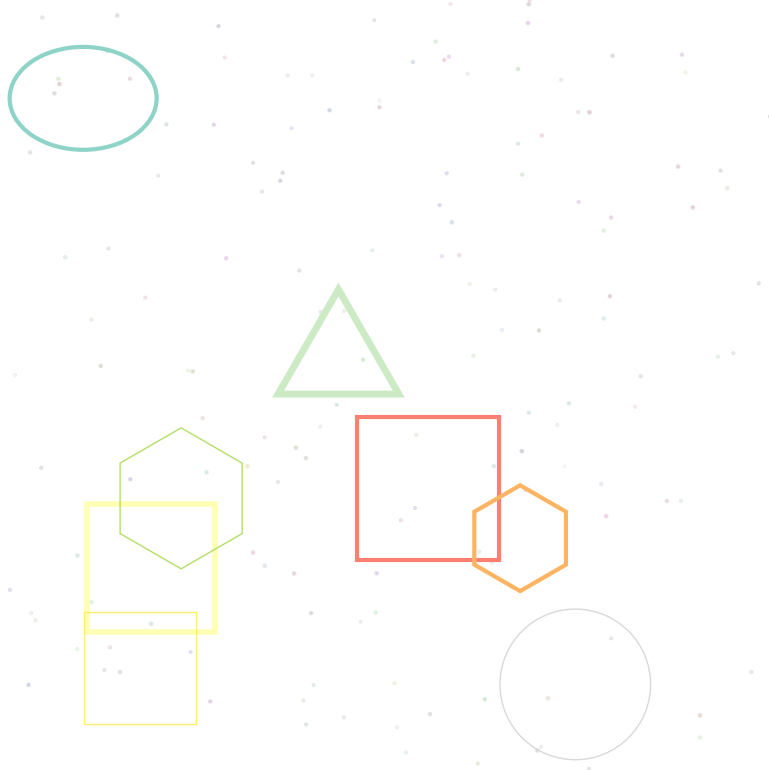[{"shape": "oval", "thickness": 1.5, "radius": 0.48, "center": [0.108, 0.872]}, {"shape": "square", "thickness": 2, "radius": 0.42, "center": [0.196, 0.262]}, {"shape": "square", "thickness": 1.5, "radius": 0.46, "center": [0.556, 0.366]}, {"shape": "hexagon", "thickness": 1.5, "radius": 0.34, "center": [0.675, 0.301]}, {"shape": "hexagon", "thickness": 0.5, "radius": 0.46, "center": [0.235, 0.353]}, {"shape": "circle", "thickness": 0.5, "radius": 0.49, "center": [0.747, 0.111]}, {"shape": "triangle", "thickness": 2.5, "radius": 0.45, "center": [0.44, 0.534]}, {"shape": "square", "thickness": 0.5, "radius": 0.36, "center": [0.182, 0.133]}]